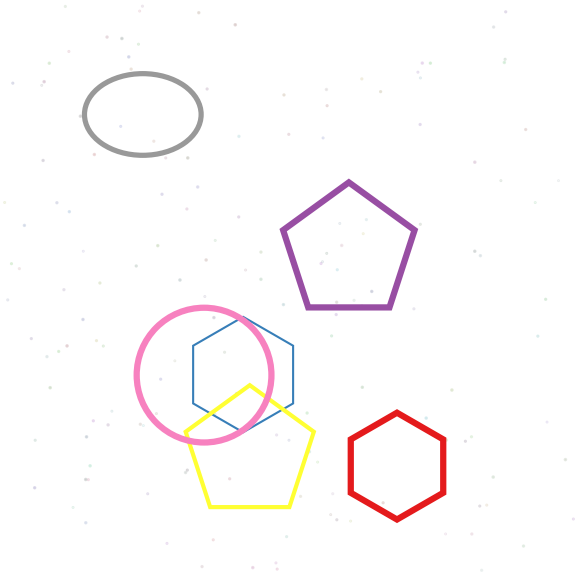[{"shape": "hexagon", "thickness": 3, "radius": 0.46, "center": [0.687, 0.192]}, {"shape": "hexagon", "thickness": 1, "radius": 0.5, "center": [0.421, 0.351]}, {"shape": "pentagon", "thickness": 3, "radius": 0.6, "center": [0.604, 0.564]}, {"shape": "pentagon", "thickness": 2, "radius": 0.58, "center": [0.432, 0.215]}, {"shape": "circle", "thickness": 3, "radius": 0.58, "center": [0.353, 0.35]}, {"shape": "oval", "thickness": 2.5, "radius": 0.51, "center": [0.247, 0.801]}]